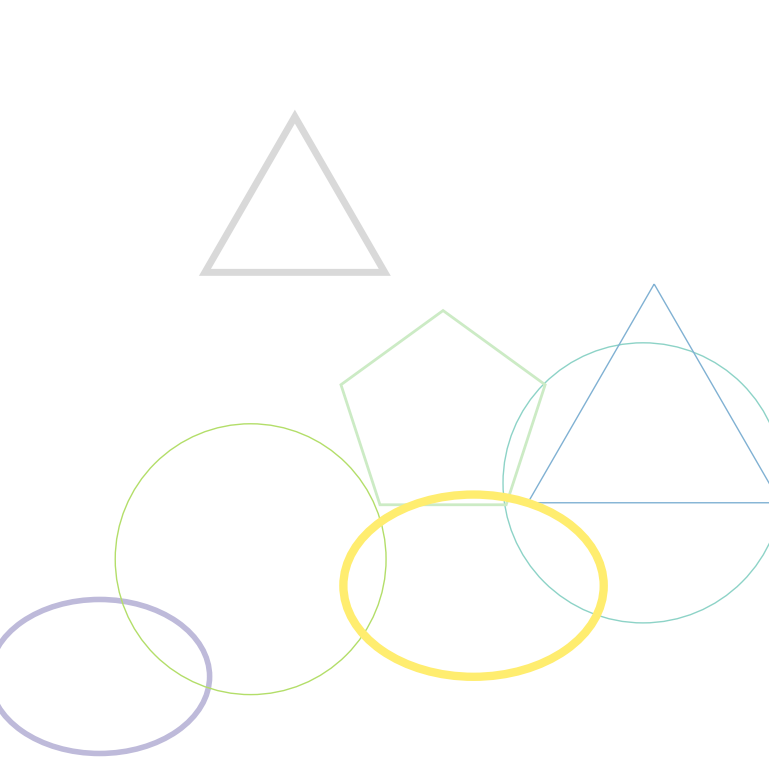[{"shape": "circle", "thickness": 0.5, "radius": 0.91, "center": [0.835, 0.373]}, {"shape": "oval", "thickness": 2, "radius": 0.71, "center": [0.129, 0.121]}, {"shape": "triangle", "thickness": 0.5, "radius": 0.95, "center": [0.85, 0.442]}, {"shape": "circle", "thickness": 0.5, "radius": 0.88, "center": [0.326, 0.274]}, {"shape": "triangle", "thickness": 2.5, "radius": 0.67, "center": [0.383, 0.714]}, {"shape": "pentagon", "thickness": 1, "radius": 0.7, "center": [0.575, 0.457]}, {"shape": "oval", "thickness": 3, "radius": 0.85, "center": [0.615, 0.239]}]